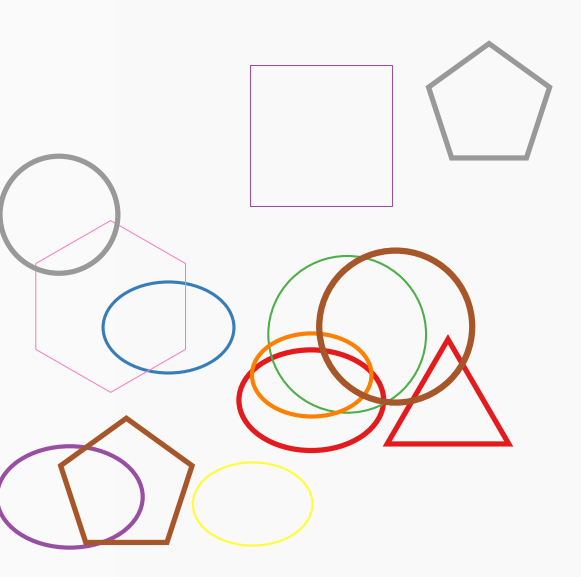[{"shape": "oval", "thickness": 2.5, "radius": 0.62, "center": [0.536, 0.306]}, {"shape": "triangle", "thickness": 2.5, "radius": 0.6, "center": [0.771, 0.291]}, {"shape": "oval", "thickness": 1.5, "radius": 0.56, "center": [0.29, 0.432]}, {"shape": "circle", "thickness": 1, "radius": 0.68, "center": [0.597, 0.42]}, {"shape": "oval", "thickness": 2, "radius": 0.63, "center": [0.12, 0.139]}, {"shape": "square", "thickness": 0.5, "radius": 0.61, "center": [0.553, 0.765]}, {"shape": "oval", "thickness": 2, "radius": 0.51, "center": [0.536, 0.35]}, {"shape": "oval", "thickness": 1, "radius": 0.51, "center": [0.435, 0.126]}, {"shape": "circle", "thickness": 3, "radius": 0.66, "center": [0.681, 0.434]}, {"shape": "pentagon", "thickness": 2.5, "radius": 0.59, "center": [0.217, 0.156]}, {"shape": "hexagon", "thickness": 0.5, "radius": 0.74, "center": [0.19, 0.468]}, {"shape": "pentagon", "thickness": 2.5, "radius": 0.55, "center": [0.841, 0.814]}, {"shape": "circle", "thickness": 2.5, "radius": 0.51, "center": [0.101, 0.627]}]